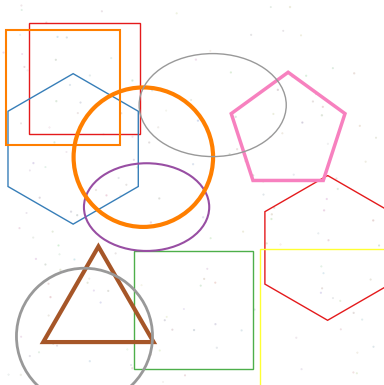[{"shape": "hexagon", "thickness": 1, "radius": 0.94, "center": [0.851, 0.356]}, {"shape": "square", "thickness": 1, "radius": 0.72, "center": [0.219, 0.795]}, {"shape": "hexagon", "thickness": 1, "radius": 0.98, "center": [0.19, 0.613]}, {"shape": "square", "thickness": 1, "radius": 0.77, "center": [0.502, 0.195]}, {"shape": "oval", "thickness": 1.5, "radius": 0.81, "center": [0.381, 0.462]}, {"shape": "circle", "thickness": 3, "radius": 0.91, "center": [0.372, 0.592]}, {"shape": "square", "thickness": 1.5, "radius": 0.74, "center": [0.165, 0.773]}, {"shape": "square", "thickness": 1, "radius": 0.9, "center": [0.855, 0.172]}, {"shape": "triangle", "thickness": 3, "radius": 0.83, "center": [0.256, 0.194]}, {"shape": "pentagon", "thickness": 2.5, "radius": 0.78, "center": [0.748, 0.657]}, {"shape": "oval", "thickness": 1, "radius": 0.96, "center": [0.552, 0.727]}, {"shape": "circle", "thickness": 2, "radius": 0.88, "center": [0.219, 0.127]}]